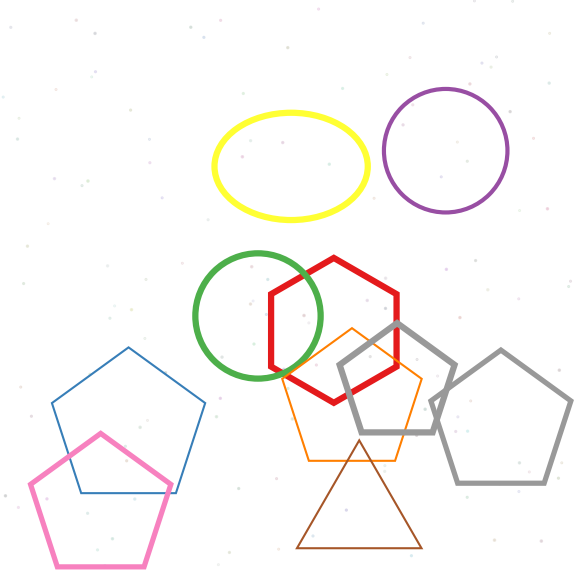[{"shape": "hexagon", "thickness": 3, "radius": 0.63, "center": [0.578, 0.427]}, {"shape": "pentagon", "thickness": 1, "radius": 0.7, "center": [0.223, 0.258]}, {"shape": "circle", "thickness": 3, "radius": 0.54, "center": [0.447, 0.452]}, {"shape": "circle", "thickness": 2, "radius": 0.53, "center": [0.772, 0.738]}, {"shape": "pentagon", "thickness": 1, "radius": 0.63, "center": [0.609, 0.304]}, {"shape": "oval", "thickness": 3, "radius": 0.66, "center": [0.504, 0.711]}, {"shape": "triangle", "thickness": 1, "radius": 0.62, "center": [0.622, 0.112]}, {"shape": "pentagon", "thickness": 2.5, "radius": 0.64, "center": [0.174, 0.121]}, {"shape": "pentagon", "thickness": 2.5, "radius": 0.64, "center": [0.867, 0.265]}, {"shape": "pentagon", "thickness": 3, "radius": 0.52, "center": [0.688, 0.335]}]